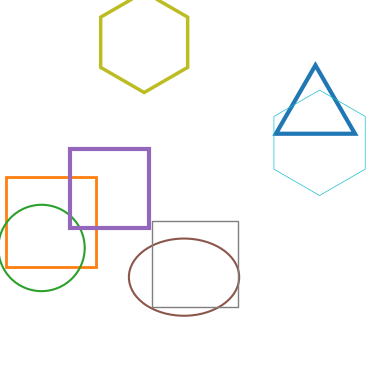[{"shape": "triangle", "thickness": 3, "radius": 0.59, "center": [0.819, 0.712]}, {"shape": "square", "thickness": 2, "radius": 0.59, "center": [0.133, 0.424]}, {"shape": "circle", "thickness": 1.5, "radius": 0.56, "center": [0.108, 0.356]}, {"shape": "square", "thickness": 3, "radius": 0.51, "center": [0.285, 0.511]}, {"shape": "oval", "thickness": 1.5, "radius": 0.72, "center": [0.478, 0.28]}, {"shape": "square", "thickness": 1, "radius": 0.56, "center": [0.507, 0.314]}, {"shape": "hexagon", "thickness": 2.5, "radius": 0.65, "center": [0.374, 0.89]}, {"shape": "hexagon", "thickness": 0.5, "radius": 0.68, "center": [0.83, 0.629]}]